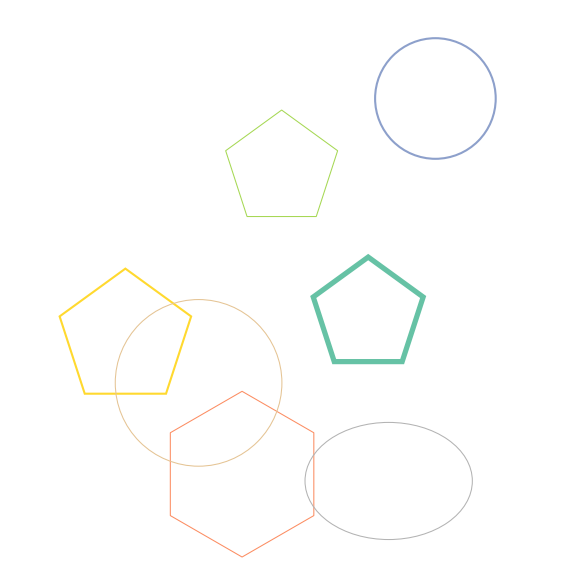[{"shape": "pentagon", "thickness": 2.5, "radius": 0.5, "center": [0.638, 0.454]}, {"shape": "hexagon", "thickness": 0.5, "radius": 0.72, "center": [0.419, 0.178]}, {"shape": "circle", "thickness": 1, "radius": 0.52, "center": [0.754, 0.829]}, {"shape": "pentagon", "thickness": 0.5, "radius": 0.51, "center": [0.488, 0.707]}, {"shape": "pentagon", "thickness": 1, "radius": 0.6, "center": [0.217, 0.414]}, {"shape": "circle", "thickness": 0.5, "radius": 0.72, "center": [0.344, 0.336]}, {"shape": "oval", "thickness": 0.5, "radius": 0.72, "center": [0.673, 0.166]}]